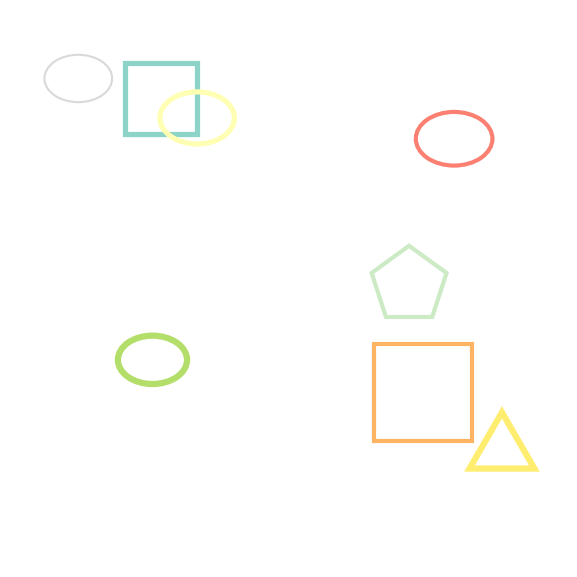[{"shape": "square", "thickness": 2.5, "radius": 0.31, "center": [0.279, 0.828]}, {"shape": "oval", "thickness": 2.5, "radius": 0.32, "center": [0.341, 0.795]}, {"shape": "oval", "thickness": 2, "radius": 0.33, "center": [0.786, 0.759]}, {"shape": "square", "thickness": 2, "radius": 0.42, "center": [0.733, 0.319]}, {"shape": "oval", "thickness": 3, "radius": 0.3, "center": [0.264, 0.376]}, {"shape": "oval", "thickness": 1, "radius": 0.29, "center": [0.136, 0.863]}, {"shape": "pentagon", "thickness": 2, "radius": 0.34, "center": [0.708, 0.505]}, {"shape": "triangle", "thickness": 3, "radius": 0.32, "center": [0.869, 0.22]}]